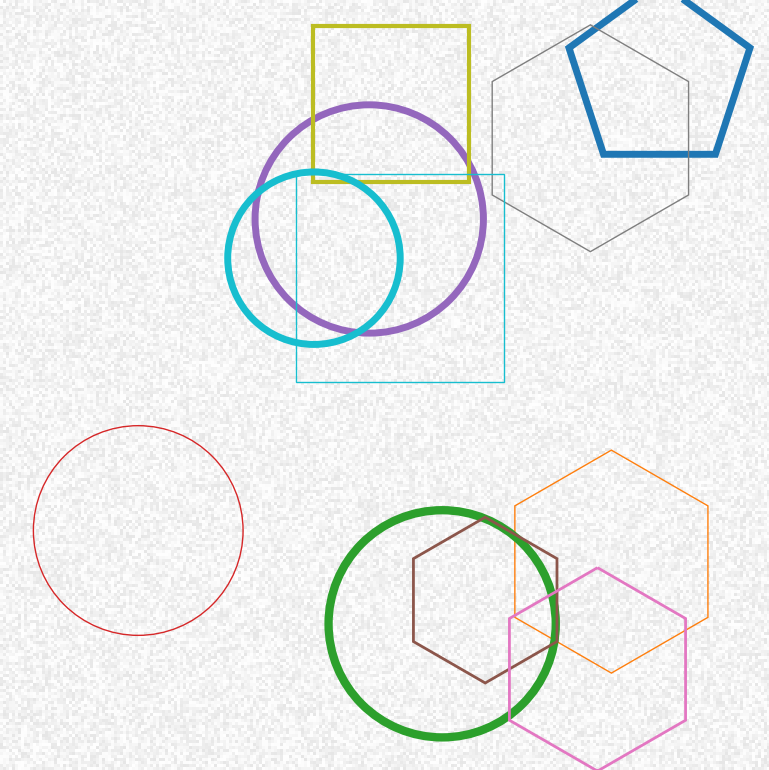[{"shape": "pentagon", "thickness": 2.5, "radius": 0.62, "center": [0.856, 0.9]}, {"shape": "hexagon", "thickness": 0.5, "radius": 0.72, "center": [0.794, 0.271]}, {"shape": "circle", "thickness": 3, "radius": 0.74, "center": [0.574, 0.19]}, {"shape": "circle", "thickness": 0.5, "radius": 0.68, "center": [0.18, 0.311]}, {"shape": "circle", "thickness": 2.5, "radius": 0.74, "center": [0.48, 0.716]}, {"shape": "hexagon", "thickness": 1, "radius": 0.54, "center": [0.63, 0.221]}, {"shape": "hexagon", "thickness": 1, "radius": 0.66, "center": [0.776, 0.131]}, {"shape": "hexagon", "thickness": 0.5, "radius": 0.74, "center": [0.767, 0.82]}, {"shape": "square", "thickness": 1.5, "radius": 0.51, "center": [0.508, 0.865]}, {"shape": "square", "thickness": 0.5, "radius": 0.68, "center": [0.52, 0.639]}, {"shape": "circle", "thickness": 2.5, "radius": 0.56, "center": [0.408, 0.665]}]